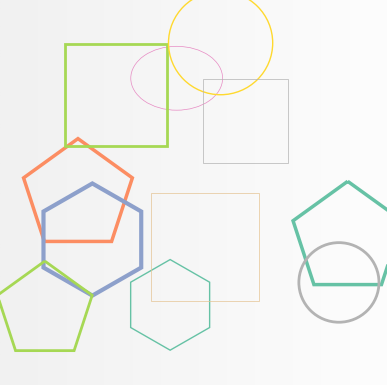[{"shape": "hexagon", "thickness": 1, "radius": 0.59, "center": [0.439, 0.208]}, {"shape": "pentagon", "thickness": 2.5, "radius": 0.74, "center": [0.897, 0.381]}, {"shape": "pentagon", "thickness": 2.5, "radius": 0.74, "center": [0.201, 0.492]}, {"shape": "hexagon", "thickness": 3, "radius": 0.73, "center": [0.238, 0.378]}, {"shape": "oval", "thickness": 0.5, "radius": 0.59, "center": [0.456, 0.797]}, {"shape": "square", "thickness": 2, "radius": 0.66, "center": [0.3, 0.753]}, {"shape": "pentagon", "thickness": 2, "radius": 0.64, "center": [0.116, 0.193]}, {"shape": "circle", "thickness": 1, "radius": 0.67, "center": [0.569, 0.888]}, {"shape": "square", "thickness": 0.5, "radius": 0.7, "center": [0.53, 0.358]}, {"shape": "circle", "thickness": 2, "radius": 0.52, "center": [0.875, 0.266]}, {"shape": "square", "thickness": 0.5, "radius": 0.55, "center": [0.634, 0.686]}]